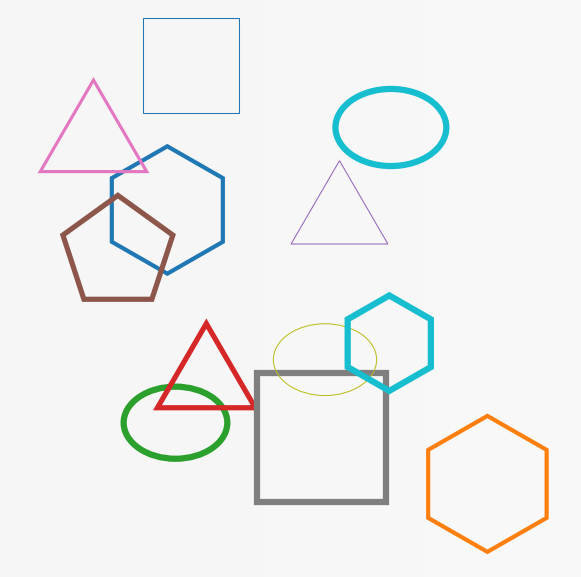[{"shape": "hexagon", "thickness": 2, "radius": 0.55, "center": [0.288, 0.636]}, {"shape": "square", "thickness": 0.5, "radius": 0.41, "center": [0.328, 0.886]}, {"shape": "hexagon", "thickness": 2, "radius": 0.59, "center": [0.839, 0.161]}, {"shape": "oval", "thickness": 3, "radius": 0.45, "center": [0.302, 0.267]}, {"shape": "triangle", "thickness": 2.5, "radius": 0.49, "center": [0.355, 0.342]}, {"shape": "triangle", "thickness": 0.5, "radius": 0.48, "center": [0.584, 0.625]}, {"shape": "pentagon", "thickness": 2.5, "radius": 0.5, "center": [0.203, 0.561]}, {"shape": "triangle", "thickness": 1.5, "radius": 0.53, "center": [0.161, 0.755]}, {"shape": "square", "thickness": 3, "radius": 0.56, "center": [0.553, 0.241]}, {"shape": "oval", "thickness": 0.5, "radius": 0.44, "center": [0.559, 0.376]}, {"shape": "hexagon", "thickness": 3, "radius": 0.41, "center": [0.67, 0.405]}, {"shape": "oval", "thickness": 3, "radius": 0.48, "center": [0.673, 0.778]}]